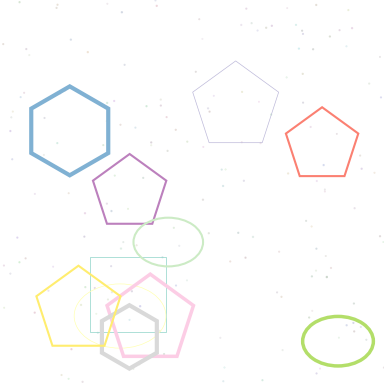[{"shape": "square", "thickness": 0.5, "radius": 0.49, "center": [0.333, 0.235]}, {"shape": "oval", "thickness": 0.5, "radius": 0.6, "center": [0.312, 0.179]}, {"shape": "pentagon", "thickness": 0.5, "radius": 0.59, "center": [0.612, 0.724]}, {"shape": "pentagon", "thickness": 1.5, "radius": 0.49, "center": [0.837, 0.623]}, {"shape": "hexagon", "thickness": 3, "radius": 0.58, "center": [0.181, 0.66]}, {"shape": "oval", "thickness": 2.5, "radius": 0.46, "center": [0.878, 0.114]}, {"shape": "pentagon", "thickness": 2.5, "radius": 0.59, "center": [0.39, 0.17]}, {"shape": "hexagon", "thickness": 3, "radius": 0.41, "center": [0.336, 0.125]}, {"shape": "pentagon", "thickness": 1.5, "radius": 0.5, "center": [0.337, 0.5]}, {"shape": "oval", "thickness": 1.5, "radius": 0.45, "center": [0.437, 0.371]}, {"shape": "pentagon", "thickness": 1.5, "radius": 0.57, "center": [0.204, 0.195]}]